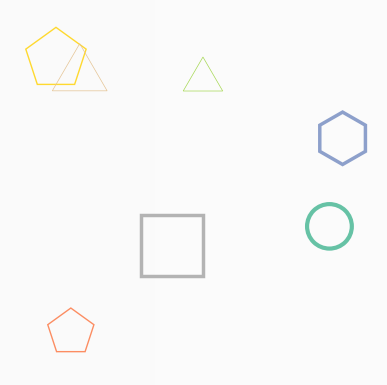[{"shape": "circle", "thickness": 3, "radius": 0.29, "center": [0.85, 0.412]}, {"shape": "pentagon", "thickness": 1, "radius": 0.31, "center": [0.183, 0.137]}, {"shape": "hexagon", "thickness": 2.5, "radius": 0.34, "center": [0.884, 0.641]}, {"shape": "triangle", "thickness": 0.5, "radius": 0.29, "center": [0.524, 0.793]}, {"shape": "pentagon", "thickness": 1, "radius": 0.41, "center": [0.144, 0.847]}, {"shape": "triangle", "thickness": 0.5, "radius": 0.41, "center": [0.206, 0.805]}, {"shape": "square", "thickness": 2.5, "radius": 0.4, "center": [0.444, 0.361]}]